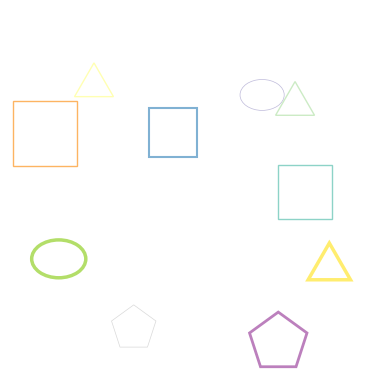[{"shape": "square", "thickness": 1, "radius": 0.35, "center": [0.793, 0.501]}, {"shape": "triangle", "thickness": 1, "radius": 0.29, "center": [0.244, 0.778]}, {"shape": "oval", "thickness": 0.5, "radius": 0.29, "center": [0.681, 0.753]}, {"shape": "square", "thickness": 1.5, "radius": 0.32, "center": [0.449, 0.655]}, {"shape": "square", "thickness": 1, "radius": 0.42, "center": [0.117, 0.654]}, {"shape": "oval", "thickness": 2.5, "radius": 0.35, "center": [0.153, 0.328]}, {"shape": "pentagon", "thickness": 0.5, "radius": 0.3, "center": [0.347, 0.147]}, {"shape": "pentagon", "thickness": 2, "radius": 0.39, "center": [0.723, 0.111]}, {"shape": "triangle", "thickness": 1, "radius": 0.29, "center": [0.766, 0.73]}, {"shape": "triangle", "thickness": 2.5, "radius": 0.32, "center": [0.855, 0.305]}]